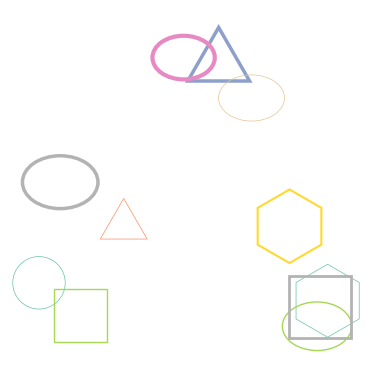[{"shape": "hexagon", "thickness": 0.5, "radius": 0.47, "center": [0.851, 0.219]}, {"shape": "circle", "thickness": 0.5, "radius": 0.34, "center": [0.101, 0.265]}, {"shape": "triangle", "thickness": 0.5, "radius": 0.35, "center": [0.321, 0.414]}, {"shape": "triangle", "thickness": 2.5, "radius": 0.46, "center": [0.568, 0.836]}, {"shape": "oval", "thickness": 3, "radius": 0.4, "center": [0.477, 0.85]}, {"shape": "oval", "thickness": 1, "radius": 0.45, "center": [0.823, 0.153]}, {"shape": "square", "thickness": 1, "radius": 0.35, "center": [0.208, 0.18]}, {"shape": "hexagon", "thickness": 1.5, "radius": 0.48, "center": [0.752, 0.412]}, {"shape": "oval", "thickness": 0.5, "radius": 0.43, "center": [0.653, 0.746]}, {"shape": "square", "thickness": 2, "radius": 0.4, "center": [0.832, 0.202]}, {"shape": "oval", "thickness": 2.5, "radius": 0.49, "center": [0.156, 0.527]}]